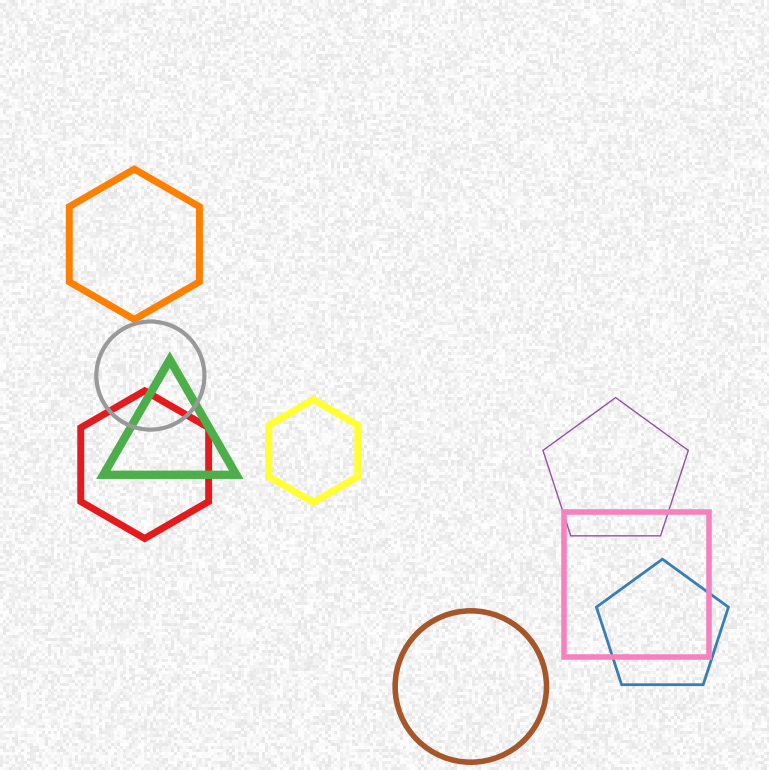[{"shape": "hexagon", "thickness": 2.5, "radius": 0.48, "center": [0.188, 0.397]}, {"shape": "pentagon", "thickness": 1, "radius": 0.45, "center": [0.86, 0.184]}, {"shape": "triangle", "thickness": 3, "radius": 0.5, "center": [0.221, 0.433]}, {"shape": "pentagon", "thickness": 0.5, "radius": 0.5, "center": [0.8, 0.384]}, {"shape": "hexagon", "thickness": 2.5, "radius": 0.49, "center": [0.174, 0.683]}, {"shape": "hexagon", "thickness": 2.5, "radius": 0.33, "center": [0.407, 0.414]}, {"shape": "circle", "thickness": 2, "radius": 0.49, "center": [0.611, 0.108]}, {"shape": "square", "thickness": 2, "radius": 0.47, "center": [0.827, 0.24]}, {"shape": "circle", "thickness": 1.5, "radius": 0.35, "center": [0.195, 0.512]}]